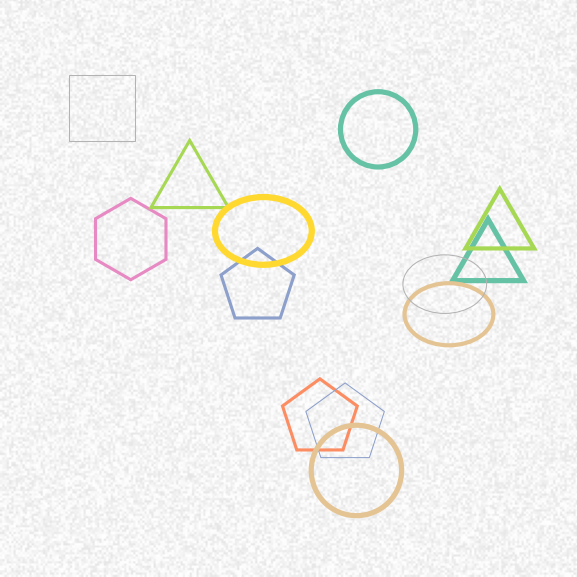[{"shape": "circle", "thickness": 2.5, "radius": 0.33, "center": [0.655, 0.775]}, {"shape": "triangle", "thickness": 2.5, "radius": 0.35, "center": [0.845, 0.549]}, {"shape": "pentagon", "thickness": 1.5, "radius": 0.34, "center": [0.554, 0.275]}, {"shape": "pentagon", "thickness": 1.5, "radius": 0.33, "center": [0.446, 0.502]}, {"shape": "pentagon", "thickness": 0.5, "radius": 0.36, "center": [0.598, 0.265]}, {"shape": "hexagon", "thickness": 1.5, "radius": 0.35, "center": [0.226, 0.585]}, {"shape": "triangle", "thickness": 1.5, "radius": 0.39, "center": [0.328, 0.678]}, {"shape": "triangle", "thickness": 2, "radius": 0.34, "center": [0.865, 0.603]}, {"shape": "oval", "thickness": 3, "radius": 0.42, "center": [0.456, 0.599]}, {"shape": "oval", "thickness": 2, "radius": 0.38, "center": [0.777, 0.455]}, {"shape": "circle", "thickness": 2.5, "radius": 0.39, "center": [0.617, 0.184]}, {"shape": "oval", "thickness": 0.5, "radius": 0.36, "center": [0.77, 0.507]}, {"shape": "square", "thickness": 0.5, "radius": 0.29, "center": [0.177, 0.812]}]